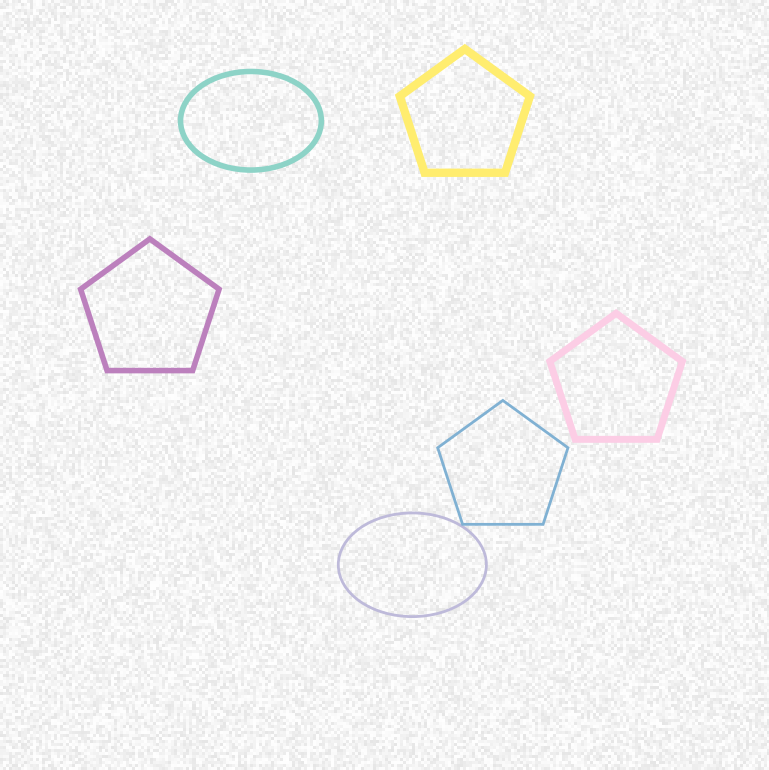[{"shape": "oval", "thickness": 2, "radius": 0.46, "center": [0.326, 0.843]}, {"shape": "oval", "thickness": 1, "radius": 0.48, "center": [0.536, 0.267]}, {"shape": "pentagon", "thickness": 1, "radius": 0.44, "center": [0.653, 0.391]}, {"shape": "pentagon", "thickness": 2.5, "radius": 0.45, "center": [0.8, 0.503]}, {"shape": "pentagon", "thickness": 2, "radius": 0.47, "center": [0.195, 0.595]}, {"shape": "pentagon", "thickness": 3, "radius": 0.44, "center": [0.604, 0.848]}]